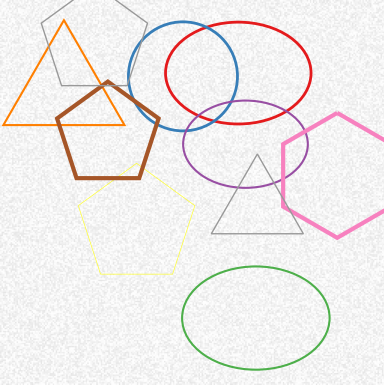[{"shape": "oval", "thickness": 2, "radius": 0.94, "center": [0.619, 0.81]}, {"shape": "circle", "thickness": 2, "radius": 0.71, "center": [0.475, 0.802]}, {"shape": "oval", "thickness": 1.5, "radius": 0.96, "center": [0.665, 0.174]}, {"shape": "oval", "thickness": 1.5, "radius": 0.81, "center": [0.638, 0.625]}, {"shape": "triangle", "thickness": 1.5, "radius": 0.91, "center": [0.166, 0.766]}, {"shape": "pentagon", "thickness": 0.5, "radius": 0.8, "center": [0.355, 0.417]}, {"shape": "pentagon", "thickness": 3, "radius": 0.69, "center": [0.28, 0.649]}, {"shape": "hexagon", "thickness": 3, "radius": 0.81, "center": [0.876, 0.545]}, {"shape": "pentagon", "thickness": 1, "radius": 0.73, "center": [0.245, 0.895]}, {"shape": "triangle", "thickness": 1, "radius": 0.69, "center": [0.668, 0.462]}]